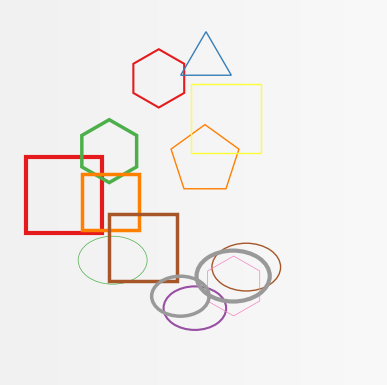[{"shape": "hexagon", "thickness": 1.5, "radius": 0.38, "center": [0.41, 0.796]}, {"shape": "square", "thickness": 3, "radius": 0.49, "center": [0.165, 0.493]}, {"shape": "triangle", "thickness": 1, "radius": 0.38, "center": [0.532, 0.842]}, {"shape": "oval", "thickness": 0.5, "radius": 0.44, "center": [0.291, 0.324]}, {"shape": "hexagon", "thickness": 2.5, "radius": 0.41, "center": [0.282, 0.607]}, {"shape": "oval", "thickness": 1.5, "radius": 0.4, "center": [0.503, 0.2]}, {"shape": "square", "thickness": 2.5, "radius": 0.37, "center": [0.286, 0.475]}, {"shape": "pentagon", "thickness": 1, "radius": 0.46, "center": [0.529, 0.584]}, {"shape": "square", "thickness": 1, "radius": 0.45, "center": [0.582, 0.693]}, {"shape": "oval", "thickness": 1, "radius": 0.44, "center": [0.636, 0.306]}, {"shape": "square", "thickness": 2.5, "radius": 0.43, "center": [0.369, 0.357]}, {"shape": "hexagon", "thickness": 0.5, "radius": 0.39, "center": [0.603, 0.257]}, {"shape": "oval", "thickness": 3, "radius": 0.47, "center": [0.602, 0.283]}, {"shape": "oval", "thickness": 2.5, "radius": 0.37, "center": [0.466, 0.231]}]